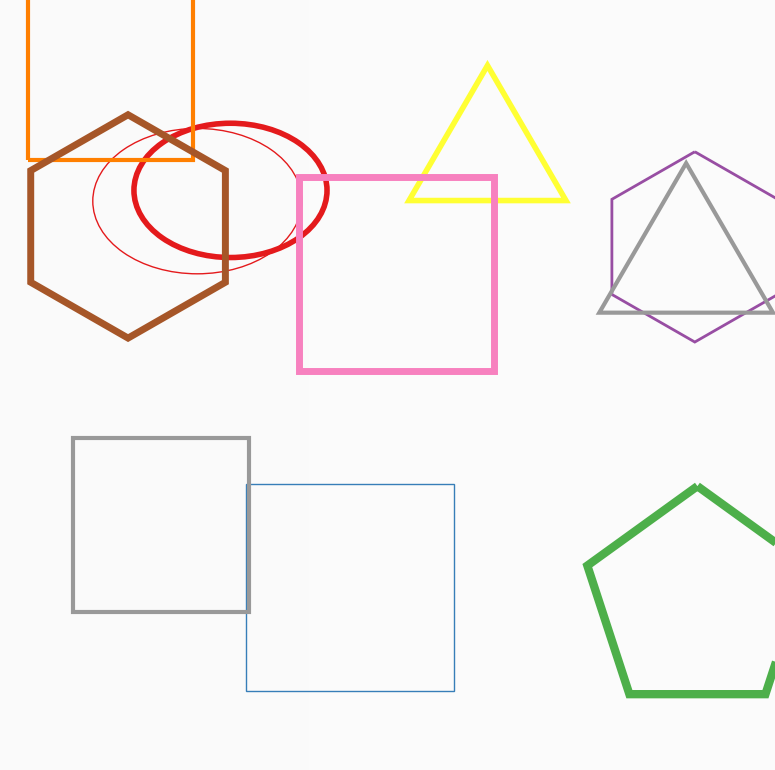[{"shape": "oval", "thickness": 0.5, "radius": 0.67, "center": [0.255, 0.739]}, {"shape": "oval", "thickness": 2, "radius": 0.62, "center": [0.297, 0.753]}, {"shape": "square", "thickness": 0.5, "radius": 0.67, "center": [0.452, 0.237]}, {"shape": "pentagon", "thickness": 3, "radius": 0.75, "center": [0.9, 0.219]}, {"shape": "hexagon", "thickness": 1, "radius": 0.62, "center": [0.897, 0.679]}, {"shape": "square", "thickness": 1.5, "radius": 0.53, "center": [0.143, 0.898]}, {"shape": "triangle", "thickness": 2, "radius": 0.58, "center": [0.629, 0.798]}, {"shape": "hexagon", "thickness": 2.5, "radius": 0.73, "center": [0.165, 0.706]}, {"shape": "square", "thickness": 2.5, "radius": 0.63, "center": [0.511, 0.644]}, {"shape": "square", "thickness": 1.5, "radius": 0.57, "center": [0.208, 0.318]}, {"shape": "triangle", "thickness": 1.5, "radius": 0.65, "center": [0.885, 0.659]}]